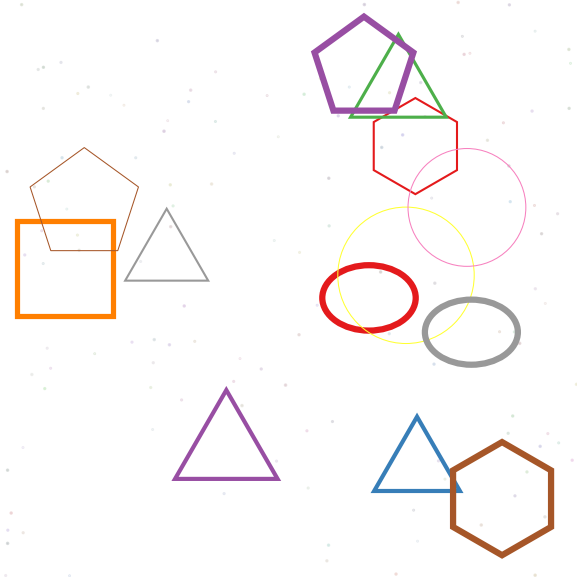[{"shape": "oval", "thickness": 3, "radius": 0.4, "center": [0.639, 0.483]}, {"shape": "hexagon", "thickness": 1, "radius": 0.42, "center": [0.719, 0.746]}, {"shape": "triangle", "thickness": 2, "radius": 0.43, "center": [0.722, 0.192]}, {"shape": "triangle", "thickness": 1.5, "radius": 0.48, "center": [0.69, 0.844]}, {"shape": "triangle", "thickness": 2, "radius": 0.51, "center": [0.392, 0.221]}, {"shape": "pentagon", "thickness": 3, "radius": 0.45, "center": [0.63, 0.88]}, {"shape": "square", "thickness": 2.5, "radius": 0.41, "center": [0.113, 0.534]}, {"shape": "circle", "thickness": 0.5, "radius": 0.59, "center": [0.703, 0.522]}, {"shape": "hexagon", "thickness": 3, "radius": 0.49, "center": [0.869, 0.136]}, {"shape": "pentagon", "thickness": 0.5, "radius": 0.49, "center": [0.146, 0.645]}, {"shape": "circle", "thickness": 0.5, "radius": 0.51, "center": [0.809, 0.64]}, {"shape": "oval", "thickness": 3, "radius": 0.4, "center": [0.816, 0.424]}, {"shape": "triangle", "thickness": 1, "radius": 0.42, "center": [0.289, 0.555]}]